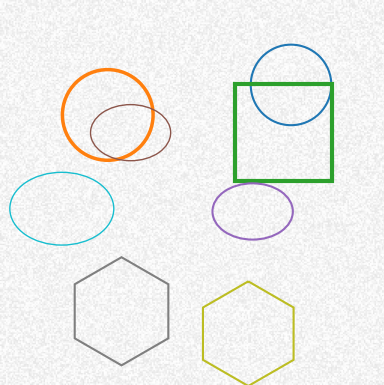[{"shape": "circle", "thickness": 1.5, "radius": 0.52, "center": [0.756, 0.779]}, {"shape": "circle", "thickness": 2.5, "radius": 0.59, "center": [0.28, 0.701]}, {"shape": "square", "thickness": 3, "radius": 0.63, "center": [0.735, 0.656]}, {"shape": "oval", "thickness": 1.5, "radius": 0.52, "center": [0.656, 0.451]}, {"shape": "oval", "thickness": 1, "radius": 0.52, "center": [0.339, 0.655]}, {"shape": "hexagon", "thickness": 1.5, "radius": 0.7, "center": [0.316, 0.191]}, {"shape": "hexagon", "thickness": 1.5, "radius": 0.68, "center": [0.645, 0.133]}, {"shape": "oval", "thickness": 1, "radius": 0.68, "center": [0.161, 0.458]}]